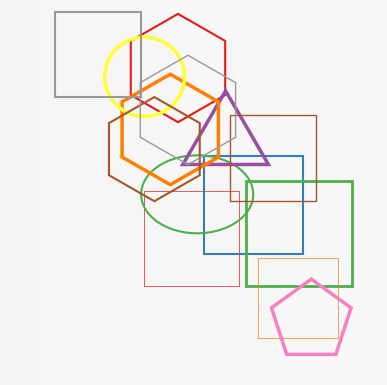[{"shape": "hexagon", "thickness": 1.5, "radius": 0.7, "center": [0.459, 0.823]}, {"shape": "square", "thickness": 0.5, "radius": 0.62, "center": [0.493, 0.38]}, {"shape": "square", "thickness": 1.5, "radius": 0.64, "center": [0.655, 0.467]}, {"shape": "oval", "thickness": 1.5, "radius": 0.72, "center": [0.509, 0.495]}, {"shape": "square", "thickness": 2, "radius": 0.69, "center": [0.772, 0.394]}, {"shape": "triangle", "thickness": 2.5, "radius": 0.64, "center": [0.582, 0.637]}, {"shape": "hexagon", "thickness": 2.5, "radius": 0.72, "center": [0.439, 0.664]}, {"shape": "square", "thickness": 0.5, "radius": 0.52, "center": [0.769, 0.226]}, {"shape": "circle", "thickness": 2.5, "radius": 0.51, "center": [0.373, 0.801]}, {"shape": "hexagon", "thickness": 1.5, "radius": 0.68, "center": [0.398, 0.613]}, {"shape": "square", "thickness": 1, "radius": 0.56, "center": [0.703, 0.59]}, {"shape": "pentagon", "thickness": 2.5, "radius": 0.54, "center": [0.803, 0.167]}, {"shape": "hexagon", "thickness": 1, "radius": 0.71, "center": [0.485, 0.714]}, {"shape": "square", "thickness": 1.5, "radius": 0.55, "center": [0.253, 0.858]}]